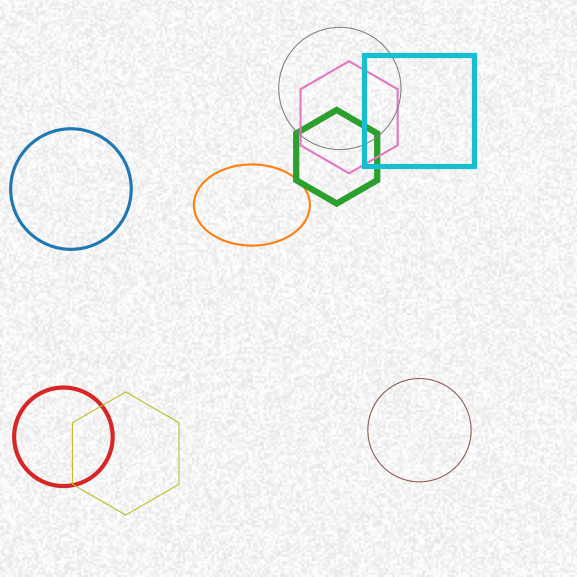[{"shape": "circle", "thickness": 1.5, "radius": 0.52, "center": [0.123, 0.672]}, {"shape": "oval", "thickness": 1, "radius": 0.5, "center": [0.436, 0.644]}, {"shape": "hexagon", "thickness": 3, "radius": 0.4, "center": [0.583, 0.728]}, {"shape": "circle", "thickness": 2, "radius": 0.43, "center": [0.11, 0.243]}, {"shape": "circle", "thickness": 0.5, "radius": 0.45, "center": [0.726, 0.254]}, {"shape": "hexagon", "thickness": 1, "radius": 0.49, "center": [0.604, 0.796]}, {"shape": "circle", "thickness": 0.5, "radius": 0.53, "center": [0.588, 0.846]}, {"shape": "hexagon", "thickness": 0.5, "radius": 0.53, "center": [0.218, 0.214]}, {"shape": "square", "thickness": 2.5, "radius": 0.48, "center": [0.726, 0.808]}]